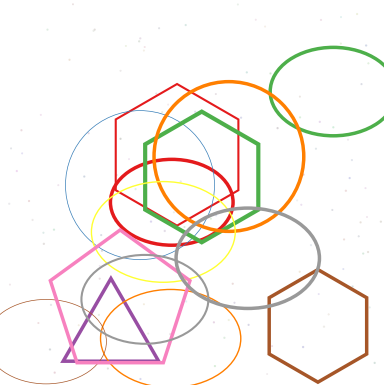[{"shape": "oval", "thickness": 2.5, "radius": 0.8, "center": [0.446, 0.475]}, {"shape": "hexagon", "thickness": 1.5, "radius": 0.92, "center": [0.46, 0.598]}, {"shape": "circle", "thickness": 0.5, "radius": 0.97, "center": [0.364, 0.519]}, {"shape": "hexagon", "thickness": 3, "radius": 0.85, "center": [0.524, 0.54]}, {"shape": "oval", "thickness": 2.5, "radius": 0.82, "center": [0.866, 0.762]}, {"shape": "triangle", "thickness": 2.5, "radius": 0.72, "center": [0.288, 0.133]}, {"shape": "circle", "thickness": 2.5, "radius": 0.97, "center": [0.595, 0.593]}, {"shape": "oval", "thickness": 1, "radius": 0.91, "center": [0.443, 0.121]}, {"shape": "oval", "thickness": 1, "radius": 0.93, "center": [0.424, 0.398]}, {"shape": "hexagon", "thickness": 2.5, "radius": 0.73, "center": [0.826, 0.154]}, {"shape": "oval", "thickness": 0.5, "radius": 0.78, "center": [0.12, 0.113]}, {"shape": "pentagon", "thickness": 2.5, "radius": 0.95, "center": [0.312, 0.212]}, {"shape": "oval", "thickness": 1.5, "radius": 0.82, "center": [0.376, 0.222]}, {"shape": "oval", "thickness": 2.5, "radius": 0.93, "center": [0.644, 0.329]}]